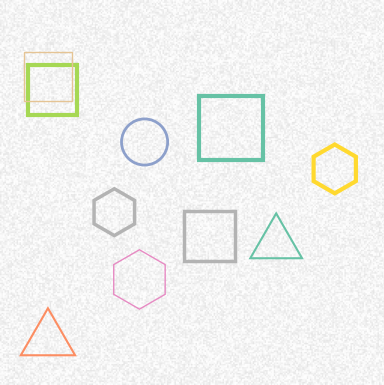[{"shape": "triangle", "thickness": 1.5, "radius": 0.39, "center": [0.717, 0.368]}, {"shape": "square", "thickness": 3, "radius": 0.41, "center": [0.601, 0.668]}, {"shape": "triangle", "thickness": 1.5, "radius": 0.41, "center": [0.125, 0.118]}, {"shape": "circle", "thickness": 2, "radius": 0.3, "center": [0.376, 0.631]}, {"shape": "hexagon", "thickness": 1, "radius": 0.39, "center": [0.362, 0.274]}, {"shape": "square", "thickness": 3, "radius": 0.32, "center": [0.136, 0.766]}, {"shape": "hexagon", "thickness": 3, "radius": 0.32, "center": [0.869, 0.561]}, {"shape": "square", "thickness": 1, "radius": 0.31, "center": [0.125, 0.802]}, {"shape": "hexagon", "thickness": 2.5, "radius": 0.3, "center": [0.297, 0.449]}, {"shape": "square", "thickness": 2.5, "radius": 0.33, "center": [0.545, 0.387]}]